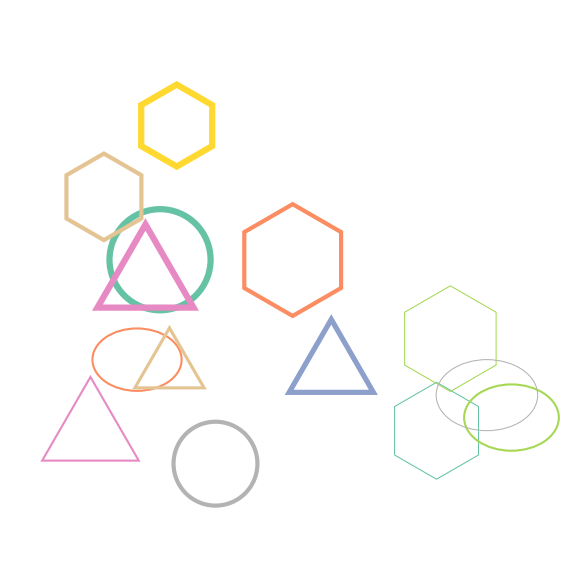[{"shape": "hexagon", "thickness": 0.5, "radius": 0.42, "center": [0.756, 0.253]}, {"shape": "circle", "thickness": 3, "radius": 0.44, "center": [0.277, 0.549]}, {"shape": "hexagon", "thickness": 2, "radius": 0.48, "center": [0.507, 0.549]}, {"shape": "oval", "thickness": 1, "radius": 0.39, "center": [0.237, 0.376]}, {"shape": "triangle", "thickness": 2.5, "radius": 0.42, "center": [0.574, 0.362]}, {"shape": "triangle", "thickness": 3, "radius": 0.48, "center": [0.252, 0.514]}, {"shape": "triangle", "thickness": 1, "radius": 0.48, "center": [0.157, 0.25]}, {"shape": "oval", "thickness": 1, "radius": 0.41, "center": [0.886, 0.276]}, {"shape": "hexagon", "thickness": 0.5, "radius": 0.46, "center": [0.78, 0.413]}, {"shape": "hexagon", "thickness": 3, "radius": 0.35, "center": [0.306, 0.782]}, {"shape": "triangle", "thickness": 1.5, "radius": 0.35, "center": [0.293, 0.362]}, {"shape": "hexagon", "thickness": 2, "radius": 0.37, "center": [0.18, 0.658]}, {"shape": "oval", "thickness": 0.5, "radius": 0.44, "center": [0.843, 0.315]}, {"shape": "circle", "thickness": 2, "radius": 0.36, "center": [0.373, 0.196]}]